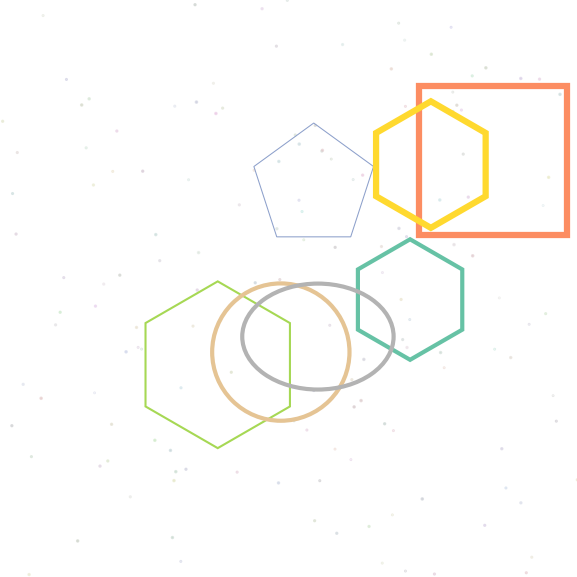[{"shape": "hexagon", "thickness": 2, "radius": 0.52, "center": [0.71, 0.48]}, {"shape": "square", "thickness": 3, "radius": 0.64, "center": [0.854, 0.721]}, {"shape": "pentagon", "thickness": 0.5, "radius": 0.54, "center": [0.543, 0.677]}, {"shape": "hexagon", "thickness": 1, "radius": 0.72, "center": [0.377, 0.368]}, {"shape": "hexagon", "thickness": 3, "radius": 0.55, "center": [0.746, 0.714]}, {"shape": "circle", "thickness": 2, "radius": 0.59, "center": [0.486, 0.389]}, {"shape": "oval", "thickness": 2, "radius": 0.66, "center": [0.551, 0.416]}]